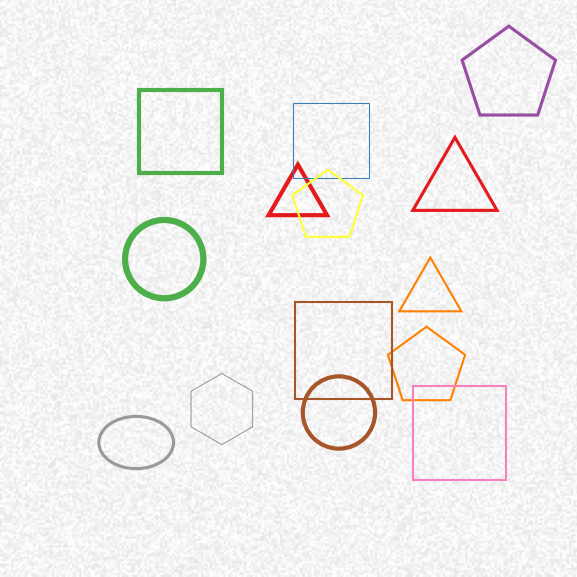[{"shape": "triangle", "thickness": 2, "radius": 0.29, "center": [0.516, 0.656]}, {"shape": "triangle", "thickness": 1.5, "radius": 0.42, "center": [0.788, 0.677]}, {"shape": "square", "thickness": 0.5, "radius": 0.33, "center": [0.573, 0.756]}, {"shape": "square", "thickness": 2, "radius": 0.36, "center": [0.313, 0.772]}, {"shape": "circle", "thickness": 3, "radius": 0.34, "center": [0.284, 0.55]}, {"shape": "pentagon", "thickness": 1.5, "radius": 0.43, "center": [0.881, 0.869]}, {"shape": "pentagon", "thickness": 1, "radius": 0.35, "center": [0.739, 0.363]}, {"shape": "triangle", "thickness": 1, "radius": 0.31, "center": [0.745, 0.491]}, {"shape": "pentagon", "thickness": 1, "radius": 0.32, "center": [0.567, 0.641]}, {"shape": "circle", "thickness": 2, "radius": 0.31, "center": [0.587, 0.285]}, {"shape": "square", "thickness": 1, "radius": 0.42, "center": [0.595, 0.392]}, {"shape": "square", "thickness": 1, "radius": 0.4, "center": [0.796, 0.249]}, {"shape": "hexagon", "thickness": 0.5, "radius": 0.31, "center": [0.384, 0.291]}, {"shape": "oval", "thickness": 1.5, "radius": 0.32, "center": [0.236, 0.233]}]